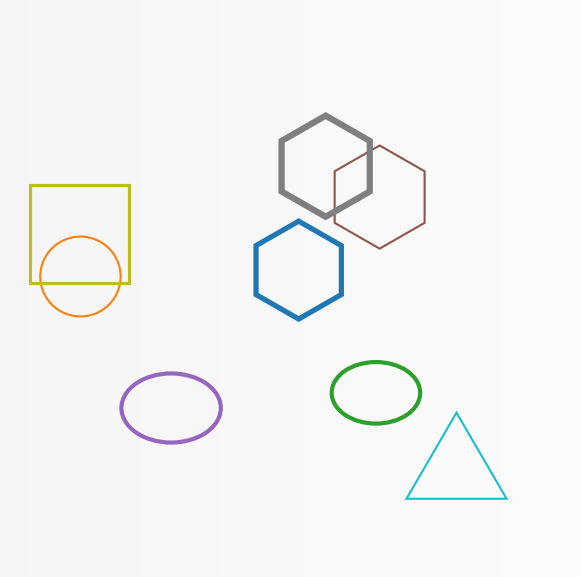[{"shape": "hexagon", "thickness": 2.5, "radius": 0.42, "center": [0.514, 0.531]}, {"shape": "circle", "thickness": 1, "radius": 0.35, "center": [0.138, 0.52]}, {"shape": "oval", "thickness": 2, "radius": 0.38, "center": [0.647, 0.319]}, {"shape": "oval", "thickness": 2, "radius": 0.43, "center": [0.294, 0.293]}, {"shape": "hexagon", "thickness": 1, "radius": 0.45, "center": [0.653, 0.658]}, {"shape": "hexagon", "thickness": 3, "radius": 0.44, "center": [0.56, 0.711]}, {"shape": "square", "thickness": 1.5, "radius": 0.42, "center": [0.136, 0.593]}, {"shape": "triangle", "thickness": 1, "radius": 0.5, "center": [0.785, 0.185]}]